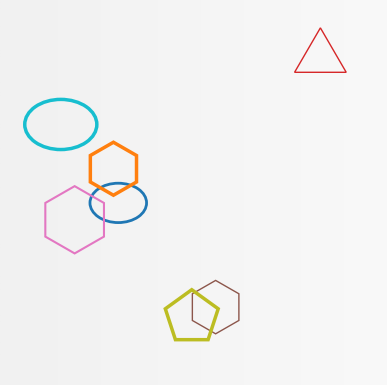[{"shape": "oval", "thickness": 2, "radius": 0.37, "center": [0.305, 0.473]}, {"shape": "hexagon", "thickness": 2.5, "radius": 0.34, "center": [0.293, 0.562]}, {"shape": "triangle", "thickness": 1, "radius": 0.38, "center": [0.827, 0.851]}, {"shape": "hexagon", "thickness": 1, "radius": 0.35, "center": [0.556, 0.202]}, {"shape": "hexagon", "thickness": 1.5, "radius": 0.44, "center": [0.193, 0.429]}, {"shape": "pentagon", "thickness": 2.5, "radius": 0.36, "center": [0.495, 0.176]}, {"shape": "oval", "thickness": 2.5, "radius": 0.47, "center": [0.157, 0.677]}]